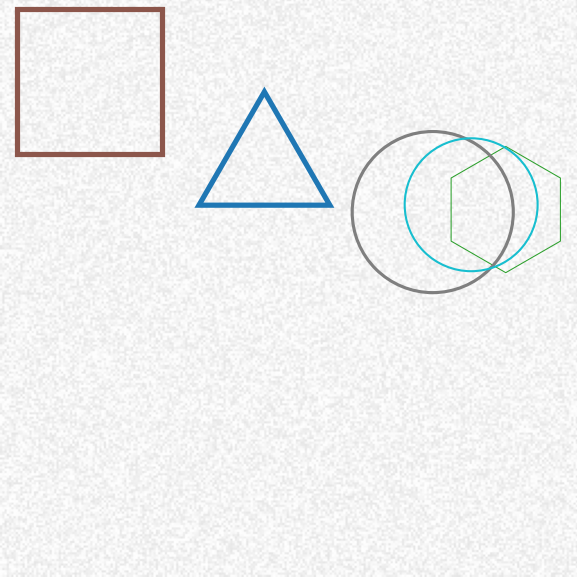[{"shape": "triangle", "thickness": 2.5, "radius": 0.65, "center": [0.458, 0.709]}, {"shape": "hexagon", "thickness": 0.5, "radius": 0.55, "center": [0.876, 0.636]}, {"shape": "square", "thickness": 2.5, "radius": 0.63, "center": [0.154, 0.858]}, {"shape": "circle", "thickness": 1.5, "radius": 0.7, "center": [0.749, 0.632]}, {"shape": "circle", "thickness": 1, "radius": 0.58, "center": [0.816, 0.645]}]